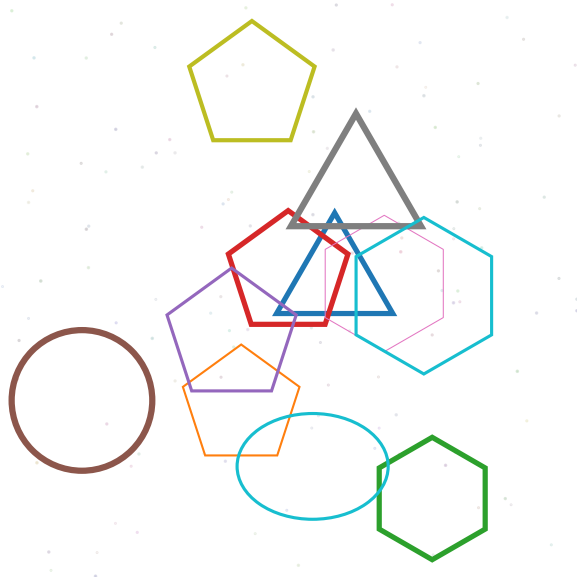[{"shape": "triangle", "thickness": 2.5, "radius": 0.58, "center": [0.58, 0.514]}, {"shape": "pentagon", "thickness": 1, "radius": 0.53, "center": [0.418, 0.296]}, {"shape": "hexagon", "thickness": 2.5, "radius": 0.53, "center": [0.748, 0.136]}, {"shape": "pentagon", "thickness": 2.5, "radius": 0.54, "center": [0.499, 0.526]}, {"shape": "pentagon", "thickness": 1.5, "radius": 0.59, "center": [0.401, 0.417]}, {"shape": "circle", "thickness": 3, "radius": 0.61, "center": [0.142, 0.306]}, {"shape": "hexagon", "thickness": 0.5, "radius": 0.59, "center": [0.665, 0.508]}, {"shape": "triangle", "thickness": 3, "radius": 0.65, "center": [0.616, 0.672]}, {"shape": "pentagon", "thickness": 2, "radius": 0.57, "center": [0.436, 0.849]}, {"shape": "oval", "thickness": 1.5, "radius": 0.65, "center": [0.541, 0.192]}, {"shape": "hexagon", "thickness": 1.5, "radius": 0.68, "center": [0.734, 0.487]}]